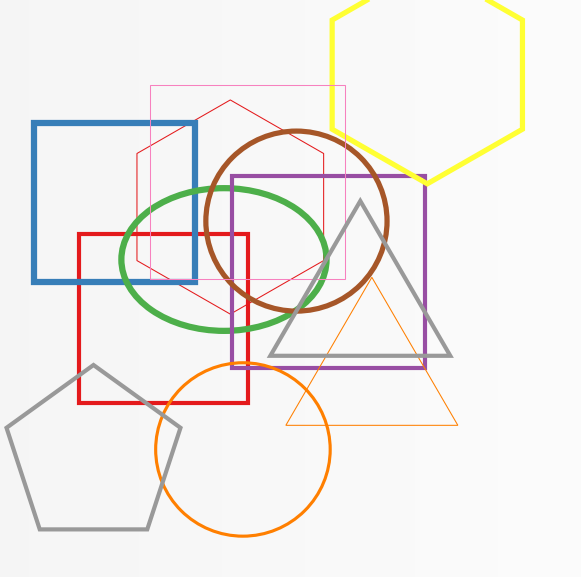[{"shape": "hexagon", "thickness": 0.5, "radius": 0.93, "center": [0.396, 0.641]}, {"shape": "square", "thickness": 2, "radius": 0.73, "center": [0.281, 0.448]}, {"shape": "square", "thickness": 3, "radius": 0.69, "center": [0.197, 0.649]}, {"shape": "oval", "thickness": 3, "radius": 0.88, "center": [0.385, 0.55]}, {"shape": "square", "thickness": 2, "radius": 0.83, "center": [0.565, 0.528]}, {"shape": "circle", "thickness": 1.5, "radius": 0.75, "center": [0.418, 0.221]}, {"shape": "triangle", "thickness": 0.5, "radius": 0.85, "center": [0.64, 0.348]}, {"shape": "hexagon", "thickness": 2.5, "radius": 0.95, "center": [0.735, 0.87]}, {"shape": "circle", "thickness": 2.5, "radius": 0.78, "center": [0.51, 0.616]}, {"shape": "square", "thickness": 0.5, "radius": 0.84, "center": [0.426, 0.684]}, {"shape": "triangle", "thickness": 2, "radius": 0.89, "center": [0.62, 0.472]}, {"shape": "pentagon", "thickness": 2, "radius": 0.79, "center": [0.161, 0.21]}]